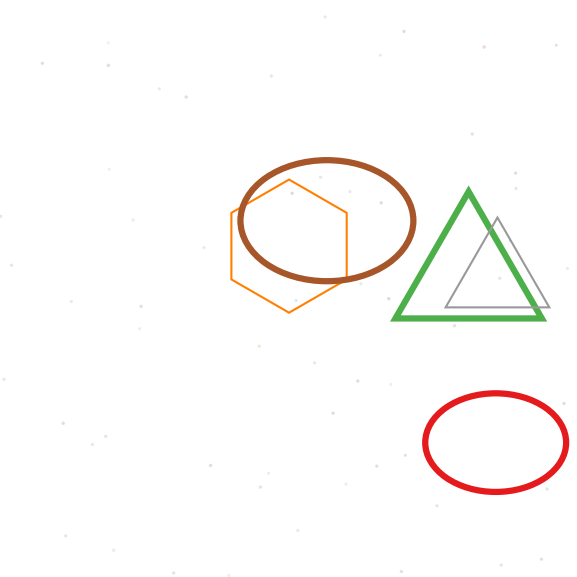[{"shape": "oval", "thickness": 3, "radius": 0.61, "center": [0.858, 0.233]}, {"shape": "triangle", "thickness": 3, "radius": 0.73, "center": [0.811, 0.521]}, {"shape": "hexagon", "thickness": 1, "radius": 0.58, "center": [0.501, 0.573]}, {"shape": "oval", "thickness": 3, "radius": 0.75, "center": [0.566, 0.617]}, {"shape": "triangle", "thickness": 1, "radius": 0.52, "center": [0.861, 0.519]}]